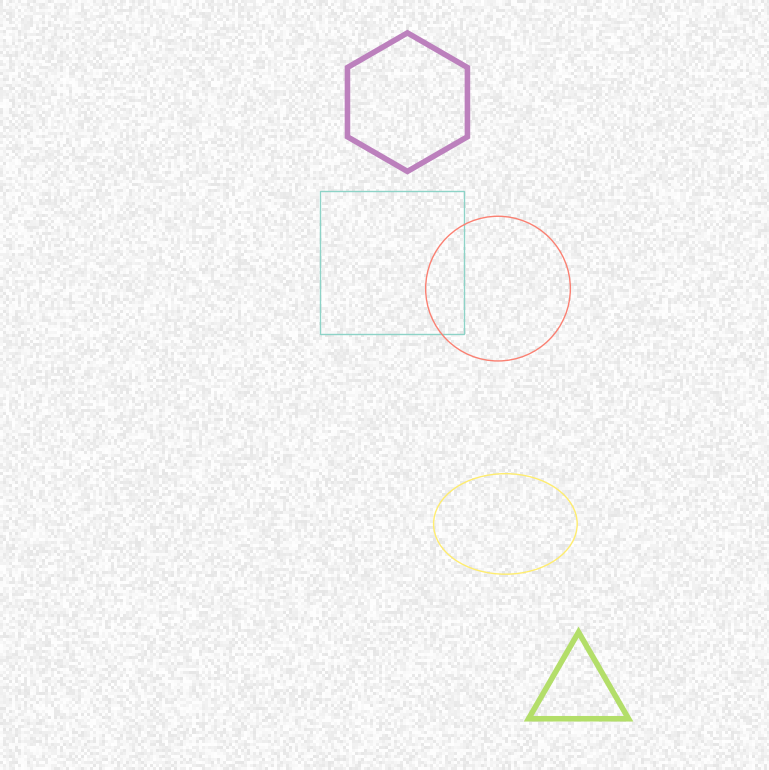[{"shape": "square", "thickness": 0.5, "radius": 0.47, "center": [0.509, 0.659]}, {"shape": "circle", "thickness": 0.5, "radius": 0.47, "center": [0.647, 0.625]}, {"shape": "triangle", "thickness": 2, "radius": 0.37, "center": [0.751, 0.104]}, {"shape": "hexagon", "thickness": 2, "radius": 0.45, "center": [0.529, 0.867]}, {"shape": "oval", "thickness": 0.5, "radius": 0.47, "center": [0.656, 0.32]}]